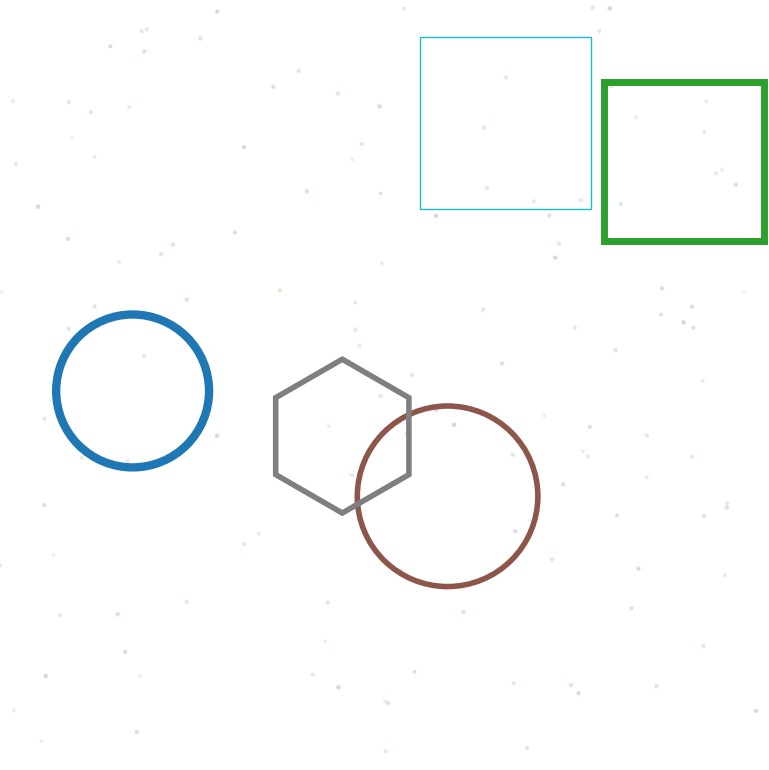[{"shape": "circle", "thickness": 3, "radius": 0.5, "center": [0.172, 0.492]}, {"shape": "square", "thickness": 2.5, "radius": 0.52, "center": [0.888, 0.79]}, {"shape": "circle", "thickness": 2, "radius": 0.59, "center": [0.581, 0.355]}, {"shape": "hexagon", "thickness": 2, "radius": 0.5, "center": [0.445, 0.434]}, {"shape": "square", "thickness": 0.5, "radius": 0.56, "center": [0.657, 0.841]}]